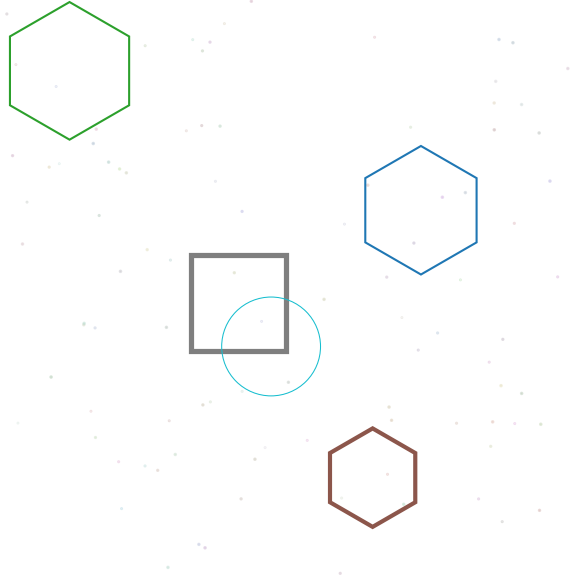[{"shape": "hexagon", "thickness": 1, "radius": 0.56, "center": [0.729, 0.635]}, {"shape": "hexagon", "thickness": 1, "radius": 0.6, "center": [0.12, 0.876]}, {"shape": "hexagon", "thickness": 2, "radius": 0.43, "center": [0.645, 0.172]}, {"shape": "square", "thickness": 2.5, "radius": 0.41, "center": [0.413, 0.475]}, {"shape": "circle", "thickness": 0.5, "radius": 0.43, "center": [0.469, 0.399]}]